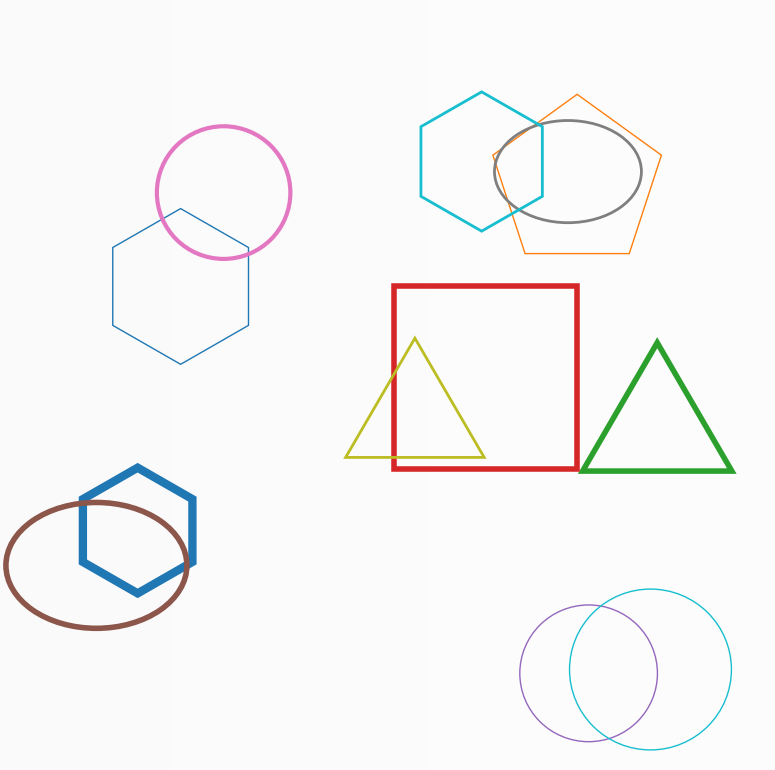[{"shape": "hexagon", "thickness": 0.5, "radius": 0.51, "center": [0.233, 0.628]}, {"shape": "hexagon", "thickness": 3, "radius": 0.41, "center": [0.178, 0.311]}, {"shape": "pentagon", "thickness": 0.5, "radius": 0.57, "center": [0.745, 0.763]}, {"shape": "triangle", "thickness": 2, "radius": 0.56, "center": [0.848, 0.444]}, {"shape": "square", "thickness": 2, "radius": 0.59, "center": [0.627, 0.509]}, {"shape": "circle", "thickness": 0.5, "radius": 0.44, "center": [0.76, 0.126]}, {"shape": "oval", "thickness": 2, "radius": 0.58, "center": [0.124, 0.266]}, {"shape": "circle", "thickness": 1.5, "radius": 0.43, "center": [0.289, 0.75]}, {"shape": "oval", "thickness": 1, "radius": 0.47, "center": [0.733, 0.777]}, {"shape": "triangle", "thickness": 1, "radius": 0.52, "center": [0.535, 0.458]}, {"shape": "hexagon", "thickness": 1, "radius": 0.45, "center": [0.621, 0.79]}, {"shape": "circle", "thickness": 0.5, "radius": 0.52, "center": [0.839, 0.131]}]